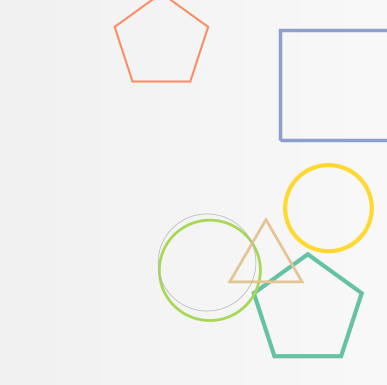[{"shape": "pentagon", "thickness": 3, "radius": 0.73, "center": [0.794, 0.193]}, {"shape": "pentagon", "thickness": 1.5, "radius": 0.63, "center": [0.417, 0.891]}, {"shape": "square", "thickness": 2.5, "radius": 0.71, "center": [0.866, 0.779]}, {"shape": "circle", "thickness": 2, "radius": 0.65, "center": [0.542, 0.298]}, {"shape": "circle", "thickness": 3, "radius": 0.56, "center": [0.848, 0.459]}, {"shape": "triangle", "thickness": 2, "radius": 0.54, "center": [0.686, 0.322]}, {"shape": "circle", "thickness": 0.5, "radius": 0.63, "center": [0.534, 0.318]}]